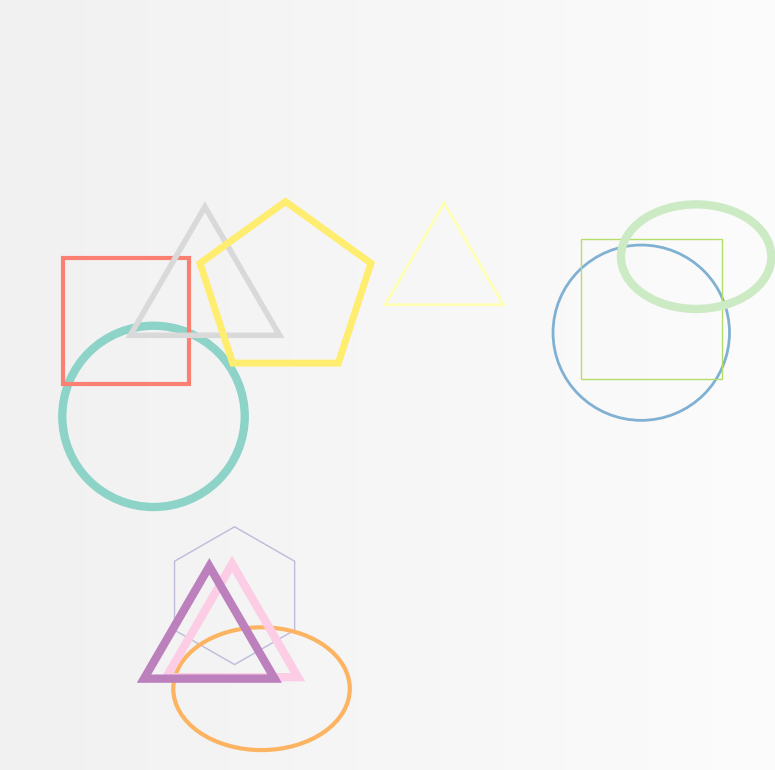[{"shape": "circle", "thickness": 3, "radius": 0.59, "center": [0.198, 0.459]}, {"shape": "triangle", "thickness": 1, "radius": 0.44, "center": [0.573, 0.648]}, {"shape": "hexagon", "thickness": 0.5, "radius": 0.45, "center": [0.303, 0.226]}, {"shape": "square", "thickness": 1.5, "radius": 0.41, "center": [0.163, 0.583]}, {"shape": "circle", "thickness": 1, "radius": 0.57, "center": [0.827, 0.568]}, {"shape": "oval", "thickness": 1.5, "radius": 0.57, "center": [0.337, 0.106]}, {"shape": "square", "thickness": 0.5, "radius": 0.46, "center": [0.841, 0.599]}, {"shape": "triangle", "thickness": 3, "radius": 0.49, "center": [0.3, 0.17]}, {"shape": "triangle", "thickness": 2, "radius": 0.56, "center": [0.264, 0.62]}, {"shape": "triangle", "thickness": 3, "radius": 0.49, "center": [0.27, 0.167]}, {"shape": "oval", "thickness": 3, "radius": 0.49, "center": [0.898, 0.667]}, {"shape": "pentagon", "thickness": 2.5, "radius": 0.58, "center": [0.368, 0.622]}]